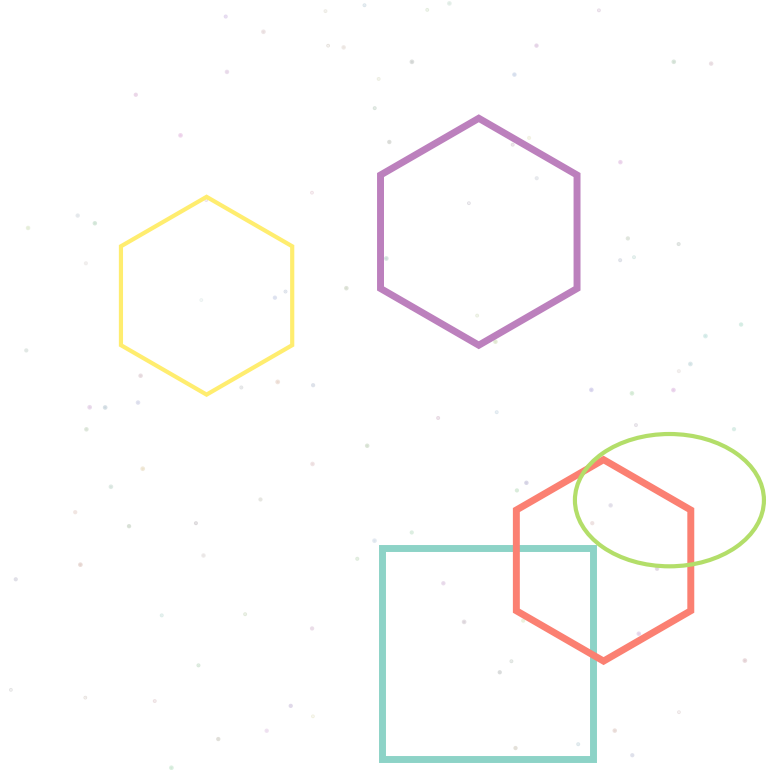[{"shape": "square", "thickness": 2.5, "radius": 0.69, "center": [0.633, 0.151]}, {"shape": "hexagon", "thickness": 2.5, "radius": 0.65, "center": [0.784, 0.272]}, {"shape": "oval", "thickness": 1.5, "radius": 0.61, "center": [0.869, 0.35]}, {"shape": "hexagon", "thickness": 2.5, "radius": 0.74, "center": [0.622, 0.699]}, {"shape": "hexagon", "thickness": 1.5, "radius": 0.64, "center": [0.268, 0.616]}]